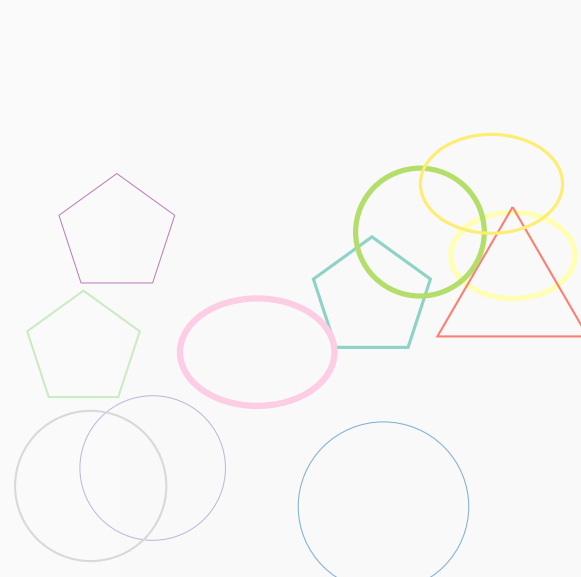[{"shape": "pentagon", "thickness": 1.5, "radius": 0.53, "center": [0.64, 0.483]}, {"shape": "oval", "thickness": 2.5, "radius": 0.53, "center": [0.882, 0.557]}, {"shape": "circle", "thickness": 0.5, "radius": 0.63, "center": [0.263, 0.189]}, {"shape": "triangle", "thickness": 1, "radius": 0.75, "center": [0.882, 0.491]}, {"shape": "circle", "thickness": 0.5, "radius": 0.73, "center": [0.66, 0.122]}, {"shape": "circle", "thickness": 2.5, "radius": 0.55, "center": [0.723, 0.597]}, {"shape": "oval", "thickness": 3, "radius": 0.66, "center": [0.443, 0.389]}, {"shape": "circle", "thickness": 1, "radius": 0.65, "center": [0.156, 0.158]}, {"shape": "pentagon", "thickness": 0.5, "radius": 0.52, "center": [0.201, 0.594]}, {"shape": "pentagon", "thickness": 1, "radius": 0.51, "center": [0.144, 0.394]}, {"shape": "oval", "thickness": 1.5, "radius": 0.61, "center": [0.846, 0.681]}]